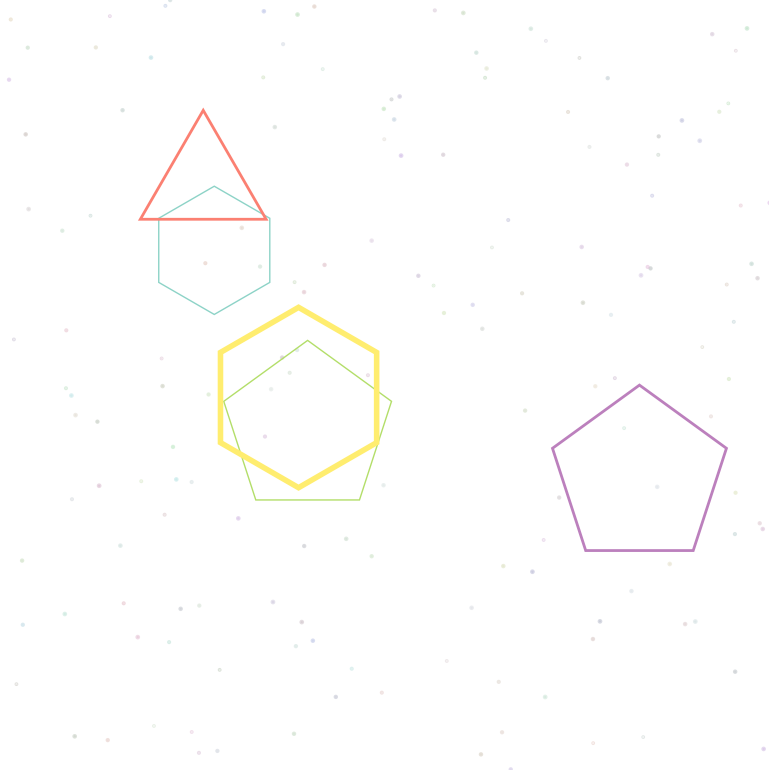[{"shape": "hexagon", "thickness": 0.5, "radius": 0.42, "center": [0.278, 0.675]}, {"shape": "triangle", "thickness": 1, "radius": 0.47, "center": [0.264, 0.762]}, {"shape": "pentagon", "thickness": 0.5, "radius": 0.57, "center": [0.4, 0.443]}, {"shape": "pentagon", "thickness": 1, "radius": 0.59, "center": [0.83, 0.381]}, {"shape": "hexagon", "thickness": 2, "radius": 0.59, "center": [0.388, 0.484]}]